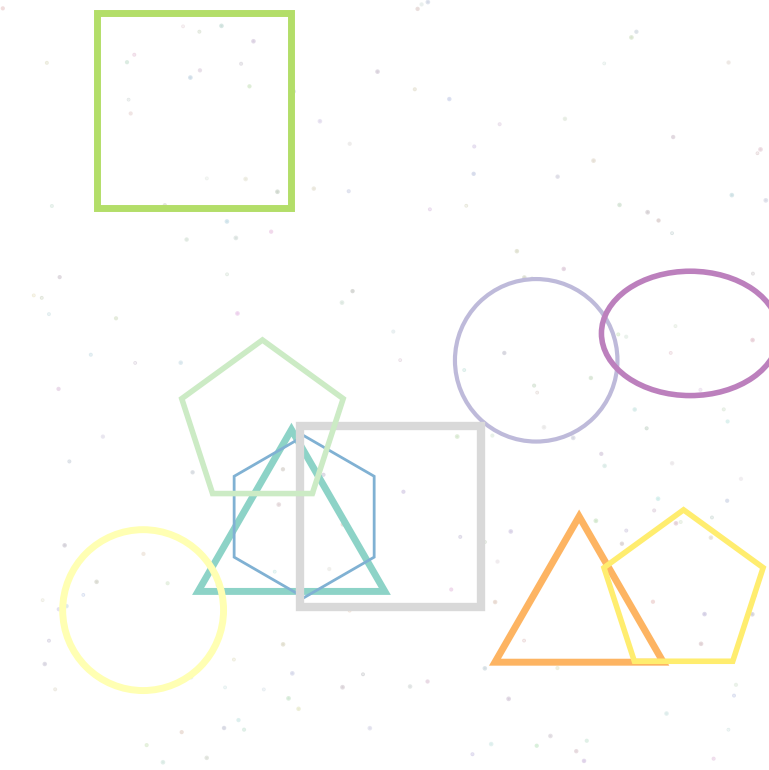[{"shape": "triangle", "thickness": 2.5, "radius": 0.7, "center": [0.379, 0.302]}, {"shape": "circle", "thickness": 2.5, "radius": 0.52, "center": [0.186, 0.208]}, {"shape": "circle", "thickness": 1.5, "radius": 0.53, "center": [0.696, 0.532]}, {"shape": "hexagon", "thickness": 1, "radius": 0.52, "center": [0.395, 0.329]}, {"shape": "triangle", "thickness": 2.5, "radius": 0.63, "center": [0.752, 0.203]}, {"shape": "square", "thickness": 2.5, "radius": 0.63, "center": [0.252, 0.857]}, {"shape": "square", "thickness": 3, "radius": 0.59, "center": [0.507, 0.33]}, {"shape": "oval", "thickness": 2, "radius": 0.58, "center": [0.896, 0.567]}, {"shape": "pentagon", "thickness": 2, "radius": 0.55, "center": [0.341, 0.448]}, {"shape": "pentagon", "thickness": 2, "radius": 0.54, "center": [0.888, 0.229]}]